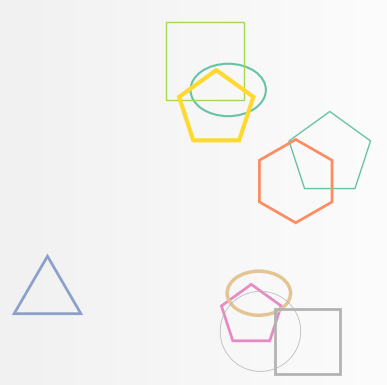[{"shape": "pentagon", "thickness": 1, "radius": 0.55, "center": [0.851, 0.6]}, {"shape": "oval", "thickness": 1.5, "radius": 0.49, "center": [0.589, 0.766]}, {"shape": "hexagon", "thickness": 2, "radius": 0.54, "center": [0.763, 0.53]}, {"shape": "triangle", "thickness": 2, "radius": 0.5, "center": [0.123, 0.235]}, {"shape": "pentagon", "thickness": 2, "radius": 0.41, "center": [0.648, 0.18]}, {"shape": "square", "thickness": 1, "radius": 0.51, "center": [0.529, 0.841]}, {"shape": "pentagon", "thickness": 3, "radius": 0.5, "center": [0.558, 0.717]}, {"shape": "oval", "thickness": 2.5, "radius": 0.41, "center": [0.668, 0.238]}, {"shape": "circle", "thickness": 0.5, "radius": 0.52, "center": [0.672, 0.139]}, {"shape": "square", "thickness": 2, "radius": 0.42, "center": [0.793, 0.114]}]